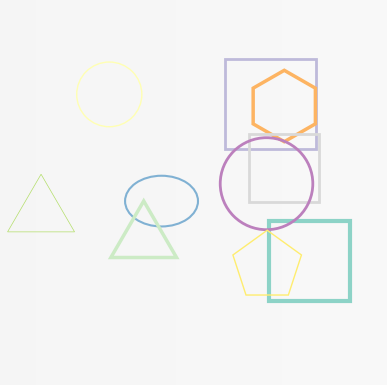[{"shape": "square", "thickness": 3, "radius": 0.52, "center": [0.799, 0.322]}, {"shape": "circle", "thickness": 1, "radius": 0.42, "center": [0.282, 0.755]}, {"shape": "square", "thickness": 2, "radius": 0.59, "center": [0.697, 0.729]}, {"shape": "oval", "thickness": 1.5, "radius": 0.47, "center": [0.417, 0.478]}, {"shape": "hexagon", "thickness": 2.5, "radius": 0.46, "center": [0.734, 0.725]}, {"shape": "triangle", "thickness": 0.5, "radius": 0.5, "center": [0.106, 0.448]}, {"shape": "square", "thickness": 2, "radius": 0.45, "center": [0.733, 0.564]}, {"shape": "circle", "thickness": 2, "radius": 0.6, "center": [0.688, 0.523]}, {"shape": "triangle", "thickness": 2.5, "radius": 0.49, "center": [0.371, 0.38]}, {"shape": "pentagon", "thickness": 1, "radius": 0.46, "center": [0.689, 0.309]}]